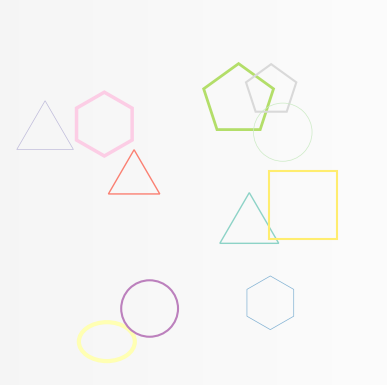[{"shape": "triangle", "thickness": 1, "radius": 0.44, "center": [0.643, 0.412]}, {"shape": "oval", "thickness": 3, "radius": 0.36, "center": [0.276, 0.113]}, {"shape": "triangle", "thickness": 0.5, "radius": 0.42, "center": [0.116, 0.654]}, {"shape": "triangle", "thickness": 1, "radius": 0.38, "center": [0.346, 0.535]}, {"shape": "hexagon", "thickness": 0.5, "radius": 0.35, "center": [0.698, 0.214]}, {"shape": "pentagon", "thickness": 2, "radius": 0.47, "center": [0.616, 0.74]}, {"shape": "hexagon", "thickness": 2.5, "radius": 0.41, "center": [0.269, 0.678]}, {"shape": "pentagon", "thickness": 1.5, "radius": 0.34, "center": [0.7, 0.765]}, {"shape": "circle", "thickness": 1.5, "radius": 0.37, "center": [0.386, 0.199]}, {"shape": "circle", "thickness": 0.5, "radius": 0.38, "center": [0.73, 0.657]}, {"shape": "square", "thickness": 1.5, "radius": 0.44, "center": [0.782, 0.467]}]